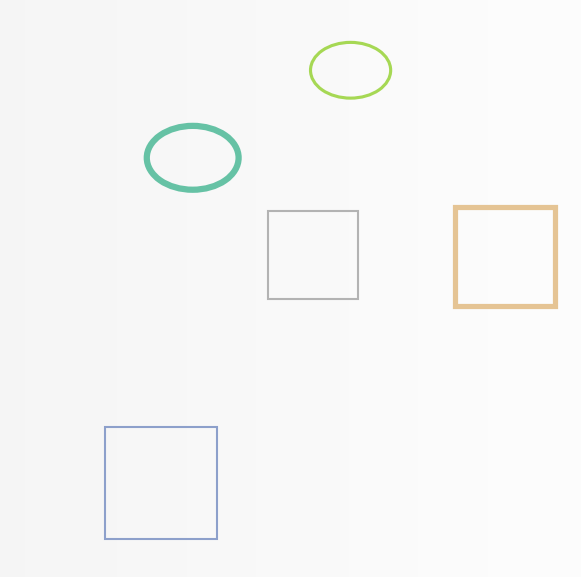[{"shape": "oval", "thickness": 3, "radius": 0.39, "center": [0.332, 0.726]}, {"shape": "square", "thickness": 1, "radius": 0.48, "center": [0.277, 0.162]}, {"shape": "oval", "thickness": 1.5, "radius": 0.34, "center": [0.603, 0.877]}, {"shape": "square", "thickness": 2.5, "radius": 0.43, "center": [0.869, 0.555]}, {"shape": "square", "thickness": 1, "radius": 0.38, "center": [0.539, 0.558]}]